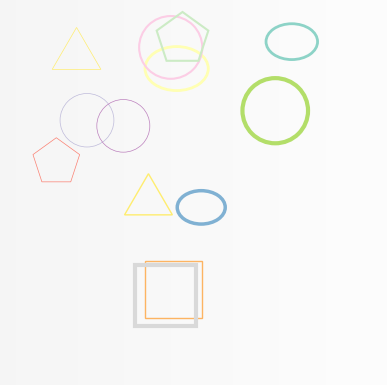[{"shape": "oval", "thickness": 2, "radius": 0.33, "center": [0.753, 0.892]}, {"shape": "oval", "thickness": 2, "radius": 0.41, "center": [0.456, 0.822]}, {"shape": "circle", "thickness": 0.5, "radius": 0.35, "center": [0.224, 0.688]}, {"shape": "pentagon", "thickness": 0.5, "radius": 0.32, "center": [0.145, 0.579]}, {"shape": "oval", "thickness": 2.5, "radius": 0.31, "center": [0.519, 0.461]}, {"shape": "square", "thickness": 1, "radius": 0.37, "center": [0.448, 0.249]}, {"shape": "circle", "thickness": 3, "radius": 0.42, "center": [0.71, 0.712]}, {"shape": "circle", "thickness": 1.5, "radius": 0.41, "center": [0.441, 0.877]}, {"shape": "square", "thickness": 3, "radius": 0.39, "center": [0.427, 0.233]}, {"shape": "circle", "thickness": 0.5, "radius": 0.34, "center": [0.318, 0.673]}, {"shape": "pentagon", "thickness": 1.5, "radius": 0.35, "center": [0.471, 0.899]}, {"shape": "triangle", "thickness": 1, "radius": 0.36, "center": [0.383, 0.478]}, {"shape": "triangle", "thickness": 0.5, "radius": 0.36, "center": [0.198, 0.856]}]